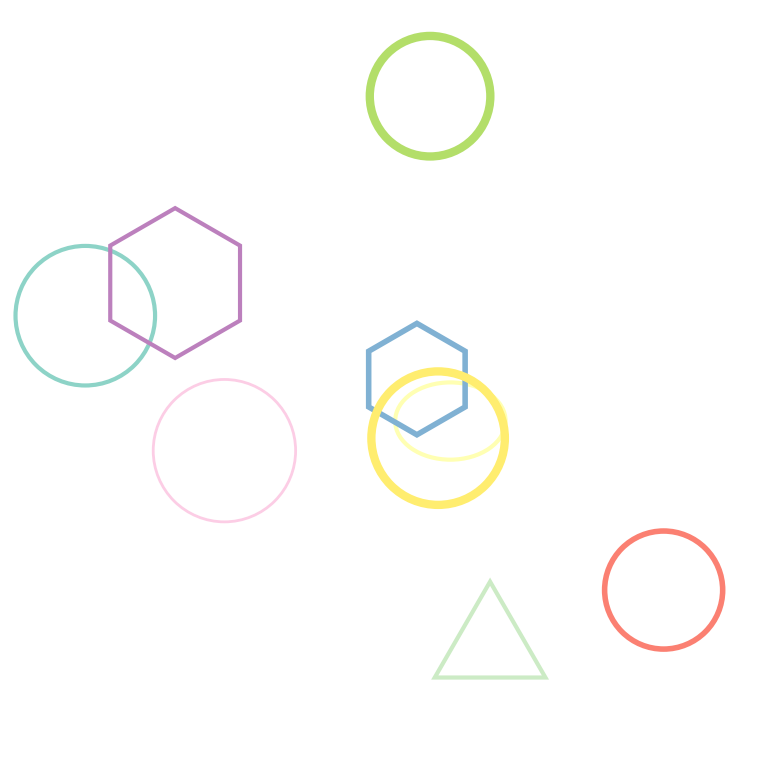[{"shape": "circle", "thickness": 1.5, "radius": 0.45, "center": [0.111, 0.59]}, {"shape": "oval", "thickness": 1.5, "radius": 0.36, "center": [0.585, 0.453]}, {"shape": "circle", "thickness": 2, "radius": 0.38, "center": [0.862, 0.234]}, {"shape": "hexagon", "thickness": 2, "radius": 0.36, "center": [0.541, 0.508]}, {"shape": "circle", "thickness": 3, "radius": 0.39, "center": [0.559, 0.875]}, {"shape": "circle", "thickness": 1, "radius": 0.46, "center": [0.291, 0.415]}, {"shape": "hexagon", "thickness": 1.5, "radius": 0.49, "center": [0.227, 0.632]}, {"shape": "triangle", "thickness": 1.5, "radius": 0.41, "center": [0.636, 0.162]}, {"shape": "circle", "thickness": 3, "radius": 0.43, "center": [0.569, 0.431]}]